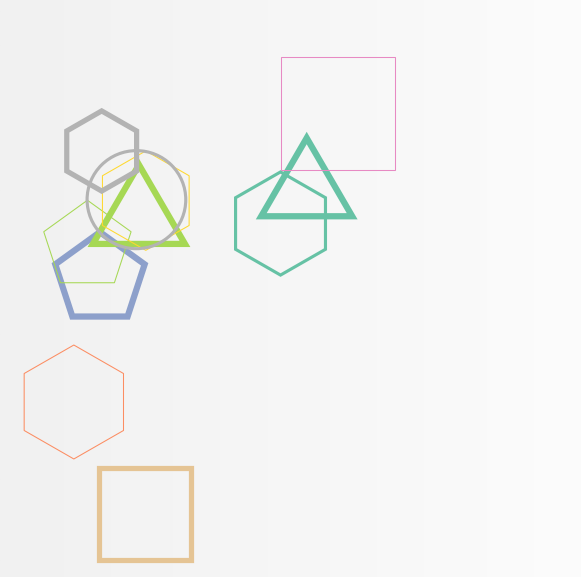[{"shape": "hexagon", "thickness": 1.5, "radius": 0.45, "center": [0.483, 0.612]}, {"shape": "triangle", "thickness": 3, "radius": 0.45, "center": [0.528, 0.67]}, {"shape": "hexagon", "thickness": 0.5, "radius": 0.49, "center": [0.127, 0.303]}, {"shape": "pentagon", "thickness": 3, "radius": 0.4, "center": [0.172, 0.516]}, {"shape": "square", "thickness": 0.5, "radius": 0.49, "center": [0.582, 0.803]}, {"shape": "pentagon", "thickness": 0.5, "radius": 0.39, "center": [0.15, 0.573]}, {"shape": "triangle", "thickness": 3, "radius": 0.46, "center": [0.239, 0.622]}, {"shape": "hexagon", "thickness": 0.5, "radius": 0.43, "center": [0.251, 0.652]}, {"shape": "square", "thickness": 2.5, "radius": 0.4, "center": [0.249, 0.109]}, {"shape": "hexagon", "thickness": 2.5, "radius": 0.35, "center": [0.175, 0.738]}, {"shape": "circle", "thickness": 1.5, "radius": 0.42, "center": [0.235, 0.653]}]